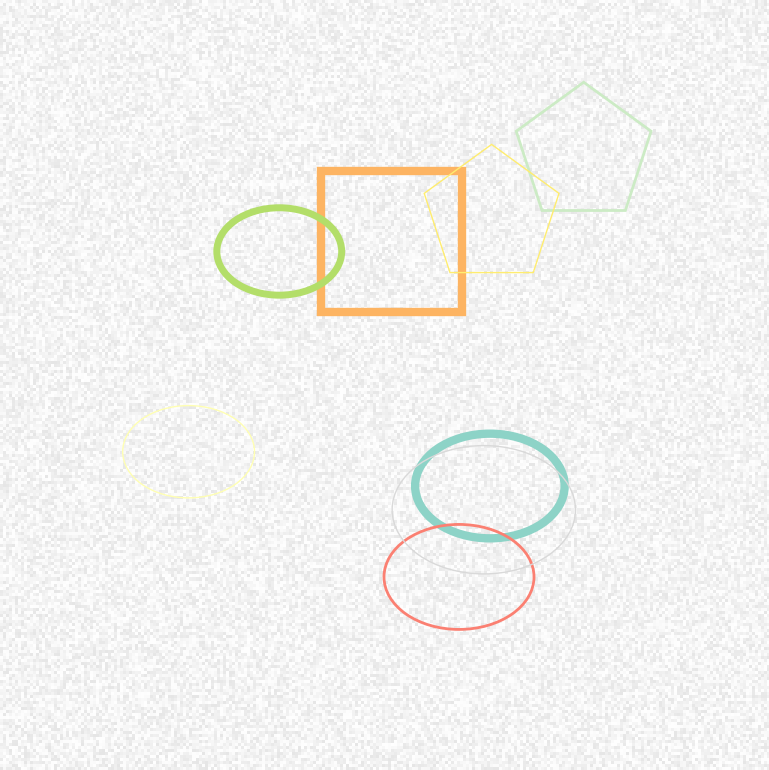[{"shape": "oval", "thickness": 3, "radius": 0.49, "center": [0.636, 0.369]}, {"shape": "oval", "thickness": 0.5, "radius": 0.43, "center": [0.245, 0.413]}, {"shape": "oval", "thickness": 1, "radius": 0.49, "center": [0.596, 0.251]}, {"shape": "square", "thickness": 3, "radius": 0.46, "center": [0.509, 0.686]}, {"shape": "oval", "thickness": 2.5, "radius": 0.41, "center": [0.363, 0.673]}, {"shape": "oval", "thickness": 0.5, "radius": 0.6, "center": [0.628, 0.338]}, {"shape": "pentagon", "thickness": 1, "radius": 0.46, "center": [0.758, 0.801]}, {"shape": "pentagon", "thickness": 0.5, "radius": 0.46, "center": [0.638, 0.72]}]